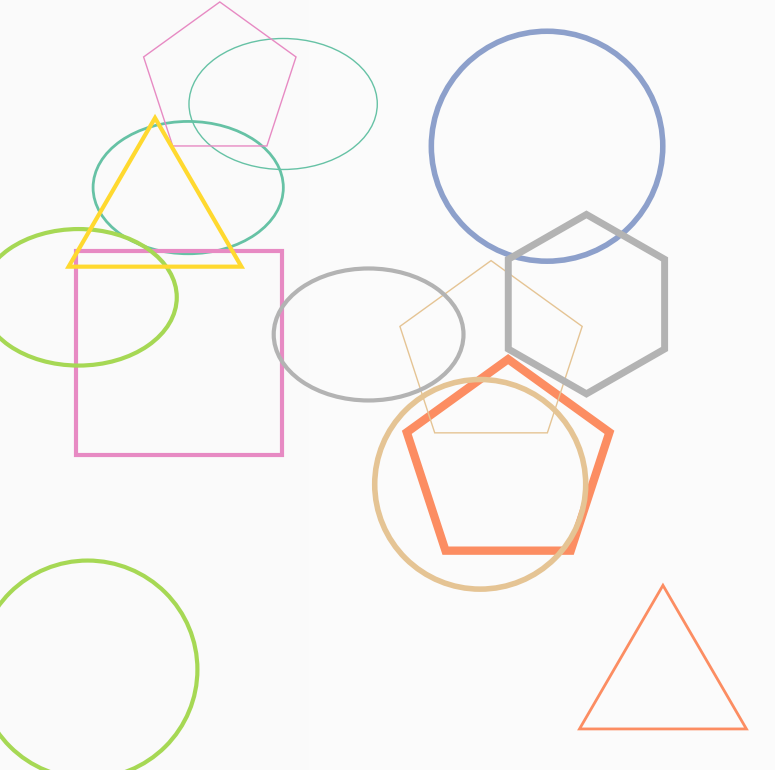[{"shape": "oval", "thickness": 1, "radius": 0.61, "center": [0.243, 0.756]}, {"shape": "oval", "thickness": 0.5, "radius": 0.61, "center": [0.365, 0.865]}, {"shape": "pentagon", "thickness": 3, "radius": 0.69, "center": [0.656, 0.396]}, {"shape": "triangle", "thickness": 1, "radius": 0.62, "center": [0.855, 0.115]}, {"shape": "circle", "thickness": 2, "radius": 0.75, "center": [0.706, 0.81]}, {"shape": "square", "thickness": 1.5, "radius": 0.66, "center": [0.231, 0.541]}, {"shape": "pentagon", "thickness": 0.5, "radius": 0.52, "center": [0.284, 0.894]}, {"shape": "circle", "thickness": 1.5, "radius": 0.71, "center": [0.113, 0.13]}, {"shape": "oval", "thickness": 1.5, "radius": 0.63, "center": [0.101, 0.614]}, {"shape": "triangle", "thickness": 1.5, "radius": 0.64, "center": [0.2, 0.718]}, {"shape": "pentagon", "thickness": 0.5, "radius": 0.62, "center": [0.634, 0.538]}, {"shape": "circle", "thickness": 2, "radius": 0.68, "center": [0.62, 0.371]}, {"shape": "hexagon", "thickness": 2.5, "radius": 0.58, "center": [0.757, 0.605]}, {"shape": "oval", "thickness": 1.5, "radius": 0.61, "center": [0.476, 0.566]}]